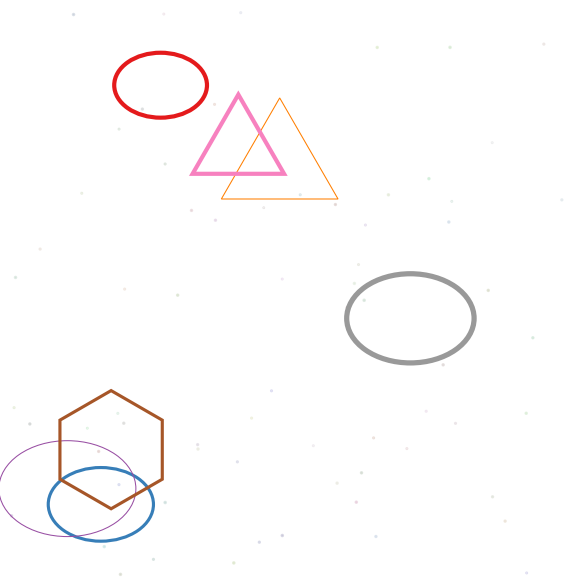[{"shape": "oval", "thickness": 2, "radius": 0.4, "center": [0.278, 0.852]}, {"shape": "oval", "thickness": 1.5, "radius": 0.46, "center": [0.175, 0.126]}, {"shape": "oval", "thickness": 0.5, "radius": 0.59, "center": [0.117, 0.153]}, {"shape": "triangle", "thickness": 0.5, "radius": 0.58, "center": [0.484, 0.713]}, {"shape": "hexagon", "thickness": 1.5, "radius": 0.51, "center": [0.192, 0.22]}, {"shape": "triangle", "thickness": 2, "radius": 0.46, "center": [0.413, 0.744]}, {"shape": "oval", "thickness": 2.5, "radius": 0.55, "center": [0.711, 0.448]}]